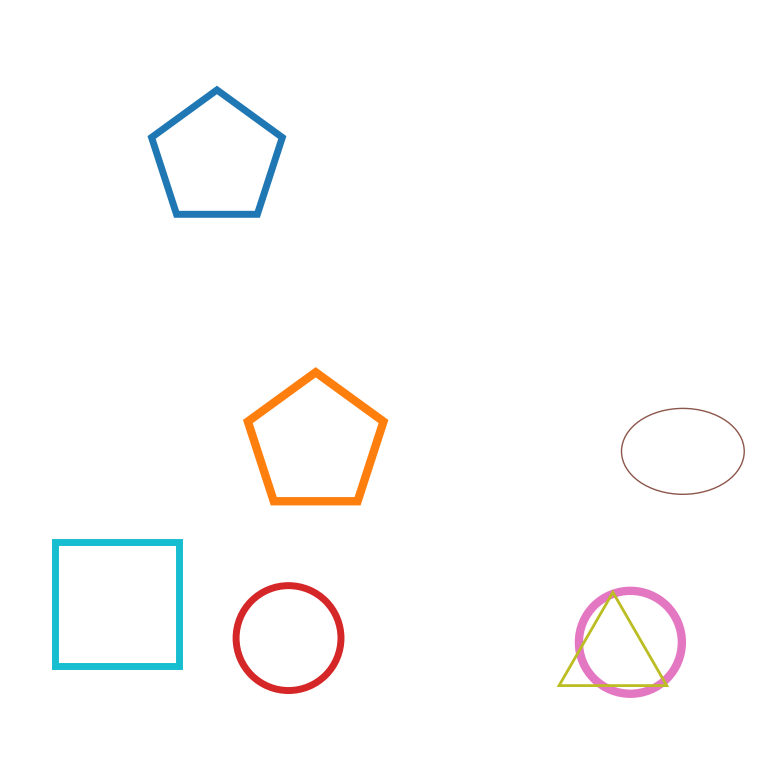[{"shape": "pentagon", "thickness": 2.5, "radius": 0.45, "center": [0.282, 0.794]}, {"shape": "pentagon", "thickness": 3, "radius": 0.46, "center": [0.41, 0.424]}, {"shape": "circle", "thickness": 2.5, "radius": 0.34, "center": [0.375, 0.171]}, {"shape": "oval", "thickness": 0.5, "radius": 0.4, "center": [0.887, 0.414]}, {"shape": "circle", "thickness": 3, "radius": 0.33, "center": [0.819, 0.166]}, {"shape": "triangle", "thickness": 1, "radius": 0.4, "center": [0.796, 0.15]}, {"shape": "square", "thickness": 2.5, "radius": 0.4, "center": [0.152, 0.216]}]